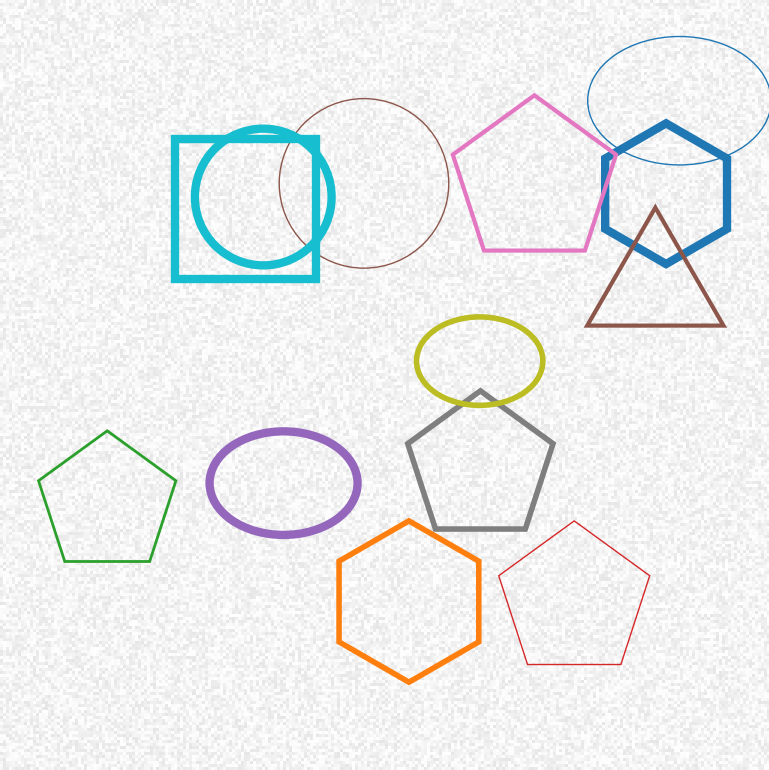[{"shape": "hexagon", "thickness": 3, "radius": 0.46, "center": [0.865, 0.748]}, {"shape": "oval", "thickness": 0.5, "radius": 0.6, "center": [0.882, 0.869]}, {"shape": "hexagon", "thickness": 2, "radius": 0.52, "center": [0.531, 0.219]}, {"shape": "pentagon", "thickness": 1, "radius": 0.47, "center": [0.139, 0.347]}, {"shape": "pentagon", "thickness": 0.5, "radius": 0.52, "center": [0.746, 0.22]}, {"shape": "oval", "thickness": 3, "radius": 0.48, "center": [0.368, 0.373]}, {"shape": "triangle", "thickness": 1.5, "radius": 0.51, "center": [0.851, 0.628]}, {"shape": "circle", "thickness": 0.5, "radius": 0.55, "center": [0.473, 0.762]}, {"shape": "pentagon", "thickness": 1.5, "radius": 0.56, "center": [0.694, 0.765]}, {"shape": "pentagon", "thickness": 2, "radius": 0.5, "center": [0.624, 0.393]}, {"shape": "oval", "thickness": 2, "radius": 0.41, "center": [0.623, 0.531]}, {"shape": "square", "thickness": 3, "radius": 0.46, "center": [0.319, 0.729]}, {"shape": "circle", "thickness": 3, "radius": 0.44, "center": [0.342, 0.744]}]